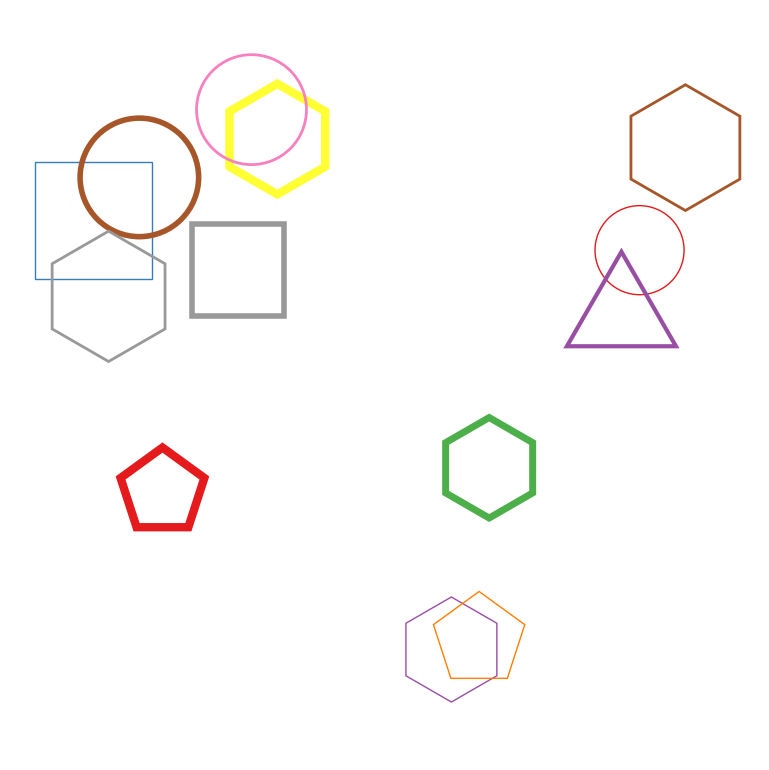[{"shape": "pentagon", "thickness": 3, "radius": 0.29, "center": [0.211, 0.362]}, {"shape": "circle", "thickness": 0.5, "radius": 0.29, "center": [0.831, 0.675]}, {"shape": "square", "thickness": 0.5, "radius": 0.38, "center": [0.121, 0.713]}, {"shape": "hexagon", "thickness": 2.5, "radius": 0.33, "center": [0.635, 0.392]}, {"shape": "hexagon", "thickness": 0.5, "radius": 0.34, "center": [0.586, 0.156]}, {"shape": "triangle", "thickness": 1.5, "radius": 0.41, "center": [0.807, 0.591]}, {"shape": "pentagon", "thickness": 0.5, "radius": 0.31, "center": [0.622, 0.169]}, {"shape": "hexagon", "thickness": 3, "radius": 0.36, "center": [0.36, 0.819]}, {"shape": "circle", "thickness": 2, "radius": 0.38, "center": [0.181, 0.77]}, {"shape": "hexagon", "thickness": 1, "radius": 0.41, "center": [0.89, 0.808]}, {"shape": "circle", "thickness": 1, "radius": 0.36, "center": [0.327, 0.858]}, {"shape": "hexagon", "thickness": 1, "radius": 0.42, "center": [0.141, 0.615]}, {"shape": "square", "thickness": 2, "radius": 0.3, "center": [0.309, 0.649]}]